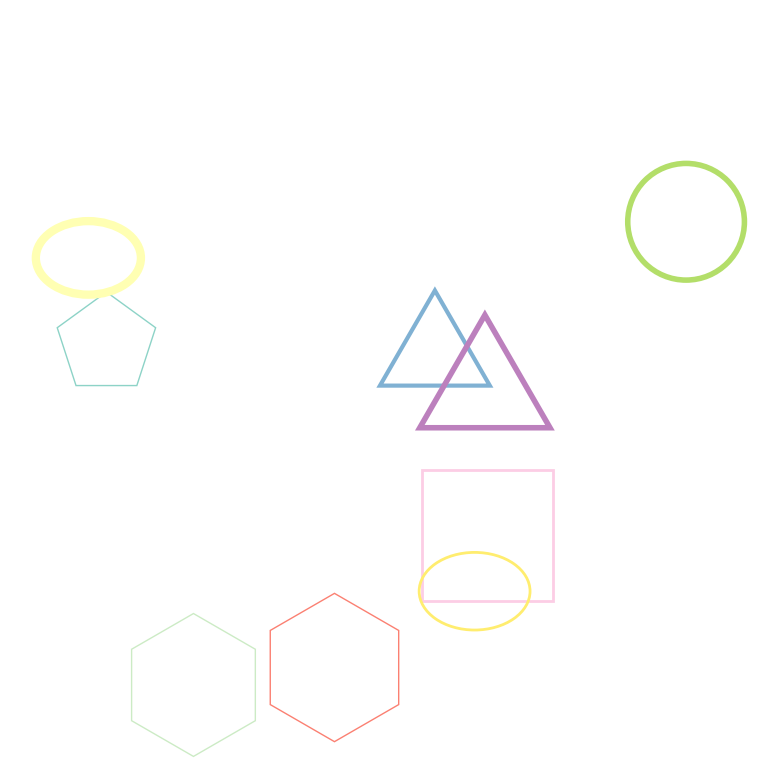[{"shape": "pentagon", "thickness": 0.5, "radius": 0.34, "center": [0.138, 0.554]}, {"shape": "oval", "thickness": 3, "radius": 0.34, "center": [0.115, 0.665]}, {"shape": "hexagon", "thickness": 0.5, "radius": 0.48, "center": [0.434, 0.133]}, {"shape": "triangle", "thickness": 1.5, "radius": 0.41, "center": [0.565, 0.54]}, {"shape": "circle", "thickness": 2, "radius": 0.38, "center": [0.891, 0.712]}, {"shape": "square", "thickness": 1, "radius": 0.43, "center": [0.633, 0.304]}, {"shape": "triangle", "thickness": 2, "radius": 0.49, "center": [0.63, 0.493]}, {"shape": "hexagon", "thickness": 0.5, "radius": 0.46, "center": [0.251, 0.11]}, {"shape": "oval", "thickness": 1, "radius": 0.36, "center": [0.616, 0.232]}]